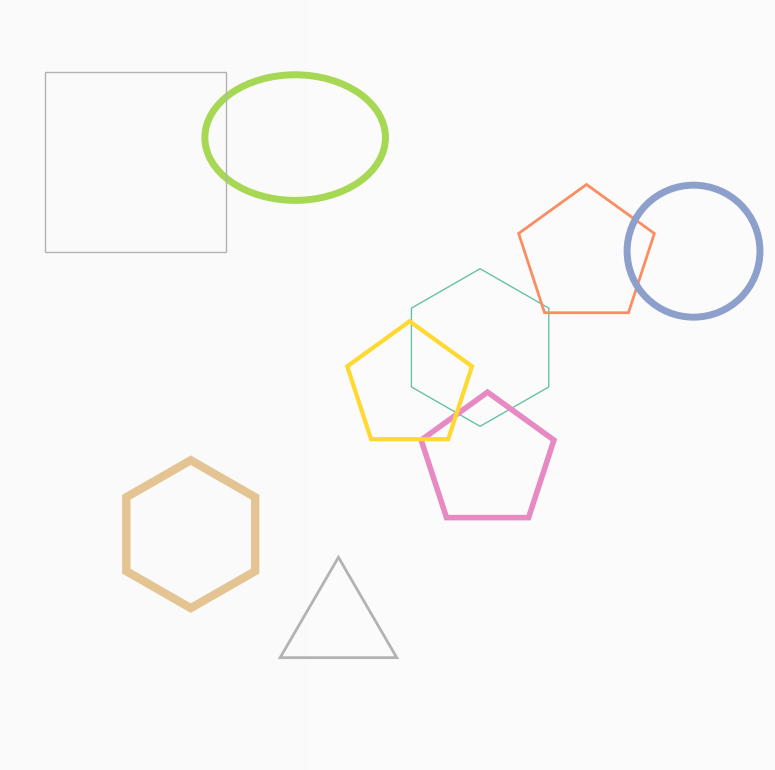[{"shape": "hexagon", "thickness": 0.5, "radius": 0.51, "center": [0.619, 0.549]}, {"shape": "pentagon", "thickness": 1, "radius": 0.46, "center": [0.757, 0.668]}, {"shape": "circle", "thickness": 2.5, "radius": 0.43, "center": [0.895, 0.674]}, {"shape": "pentagon", "thickness": 2, "radius": 0.45, "center": [0.629, 0.401]}, {"shape": "oval", "thickness": 2.5, "radius": 0.58, "center": [0.381, 0.821]}, {"shape": "pentagon", "thickness": 1.5, "radius": 0.42, "center": [0.529, 0.498]}, {"shape": "hexagon", "thickness": 3, "radius": 0.48, "center": [0.246, 0.306]}, {"shape": "square", "thickness": 0.5, "radius": 0.59, "center": [0.175, 0.789]}, {"shape": "triangle", "thickness": 1, "radius": 0.43, "center": [0.437, 0.189]}]